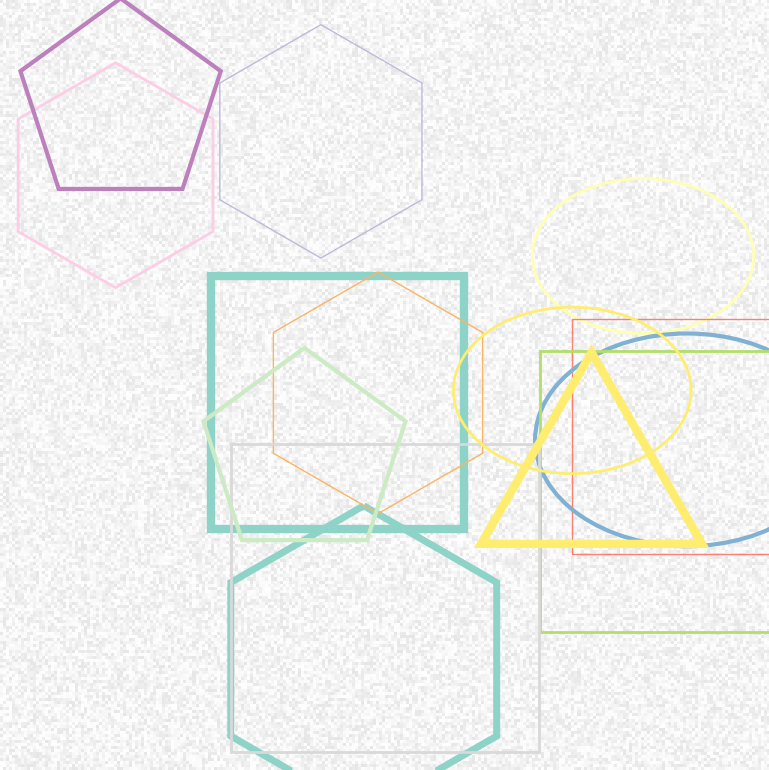[{"shape": "hexagon", "thickness": 2.5, "radius": 1.0, "center": [0.472, 0.144]}, {"shape": "square", "thickness": 3, "radius": 0.82, "center": [0.438, 0.477]}, {"shape": "oval", "thickness": 1, "radius": 0.72, "center": [0.835, 0.668]}, {"shape": "hexagon", "thickness": 0.5, "radius": 0.76, "center": [0.417, 0.816]}, {"shape": "square", "thickness": 0.5, "radius": 0.76, "center": [0.896, 0.434]}, {"shape": "oval", "thickness": 1.5, "radius": 0.99, "center": [0.892, 0.429]}, {"shape": "hexagon", "thickness": 0.5, "radius": 0.78, "center": [0.491, 0.49]}, {"shape": "square", "thickness": 1, "radius": 0.91, "center": [0.883, 0.362]}, {"shape": "hexagon", "thickness": 1, "radius": 0.73, "center": [0.15, 0.772]}, {"shape": "square", "thickness": 1, "radius": 1.0, "center": [0.5, 0.223]}, {"shape": "pentagon", "thickness": 1.5, "radius": 0.68, "center": [0.157, 0.865]}, {"shape": "pentagon", "thickness": 1.5, "radius": 0.69, "center": [0.395, 0.41]}, {"shape": "oval", "thickness": 1, "radius": 0.77, "center": [0.743, 0.493]}, {"shape": "triangle", "thickness": 3, "radius": 0.83, "center": [0.768, 0.377]}]